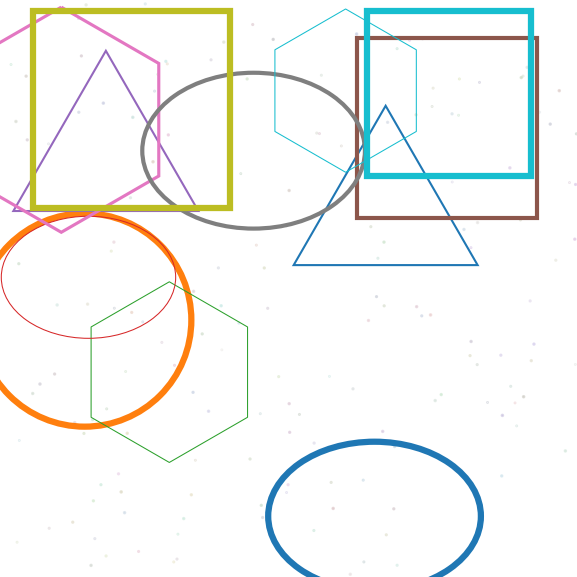[{"shape": "triangle", "thickness": 1, "radius": 0.92, "center": [0.668, 0.632]}, {"shape": "oval", "thickness": 3, "radius": 0.92, "center": [0.649, 0.105]}, {"shape": "circle", "thickness": 3, "radius": 0.92, "center": [0.147, 0.445]}, {"shape": "hexagon", "thickness": 0.5, "radius": 0.78, "center": [0.293, 0.355]}, {"shape": "oval", "thickness": 0.5, "radius": 0.75, "center": [0.153, 0.519]}, {"shape": "triangle", "thickness": 1, "radius": 0.92, "center": [0.183, 0.726]}, {"shape": "square", "thickness": 2, "radius": 0.78, "center": [0.774, 0.777]}, {"shape": "hexagon", "thickness": 1.5, "radius": 0.97, "center": [0.106, 0.792]}, {"shape": "oval", "thickness": 2, "radius": 0.96, "center": [0.439, 0.738]}, {"shape": "square", "thickness": 3, "radius": 0.85, "center": [0.227, 0.81]}, {"shape": "square", "thickness": 3, "radius": 0.71, "center": [0.777, 0.837]}, {"shape": "hexagon", "thickness": 0.5, "radius": 0.71, "center": [0.598, 0.842]}]